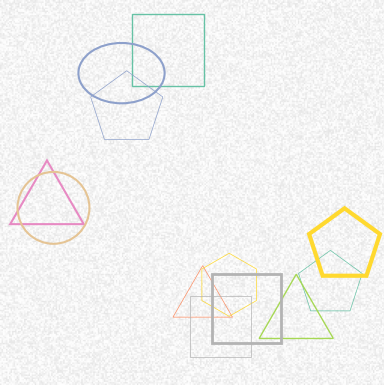[{"shape": "pentagon", "thickness": 0.5, "radius": 0.43, "center": [0.858, 0.263]}, {"shape": "square", "thickness": 1, "radius": 0.47, "center": [0.437, 0.87]}, {"shape": "triangle", "thickness": 0.5, "radius": 0.45, "center": [0.526, 0.221]}, {"shape": "oval", "thickness": 1.5, "radius": 0.56, "center": [0.316, 0.81]}, {"shape": "pentagon", "thickness": 0.5, "radius": 0.49, "center": [0.329, 0.718]}, {"shape": "triangle", "thickness": 1.5, "radius": 0.55, "center": [0.122, 0.473]}, {"shape": "triangle", "thickness": 1, "radius": 0.56, "center": [0.769, 0.176]}, {"shape": "pentagon", "thickness": 3, "radius": 0.48, "center": [0.895, 0.362]}, {"shape": "hexagon", "thickness": 0.5, "radius": 0.41, "center": [0.595, 0.26]}, {"shape": "circle", "thickness": 1.5, "radius": 0.47, "center": [0.139, 0.46]}, {"shape": "square", "thickness": 0.5, "radius": 0.4, "center": [0.573, 0.152]}, {"shape": "square", "thickness": 2, "radius": 0.45, "center": [0.641, 0.2]}]